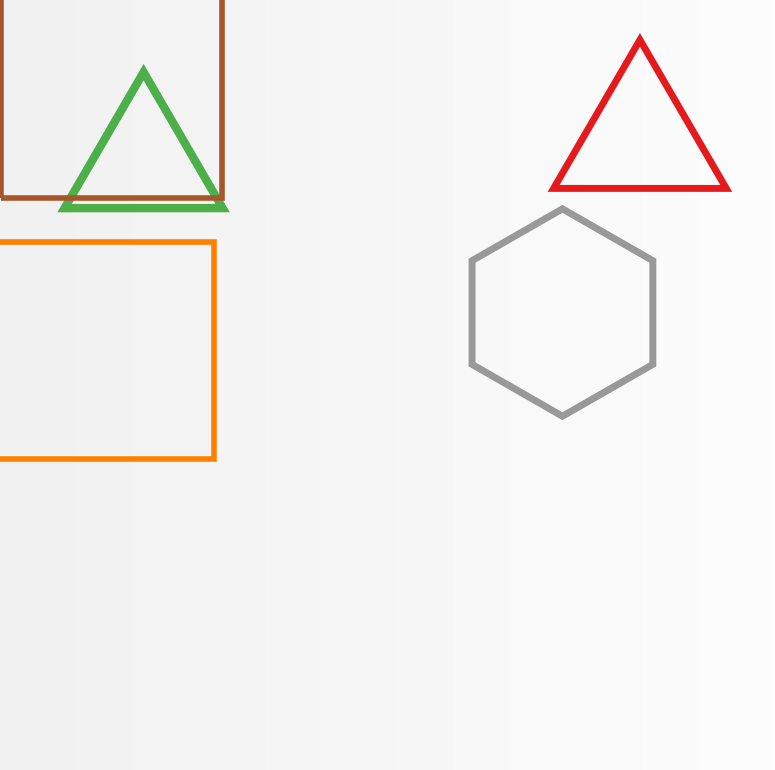[{"shape": "triangle", "thickness": 2.5, "radius": 0.64, "center": [0.826, 0.82]}, {"shape": "triangle", "thickness": 3, "radius": 0.59, "center": [0.185, 0.789]}, {"shape": "square", "thickness": 2, "radius": 0.7, "center": [0.135, 0.545]}, {"shape": "square", "thickness": 2, "radius": 0.71, "center": [0.144, 0.885]}, {"shape": "hexagon", "thickness": 2.5, "radius": 0.67, "center": [0.726, 0.594]}]